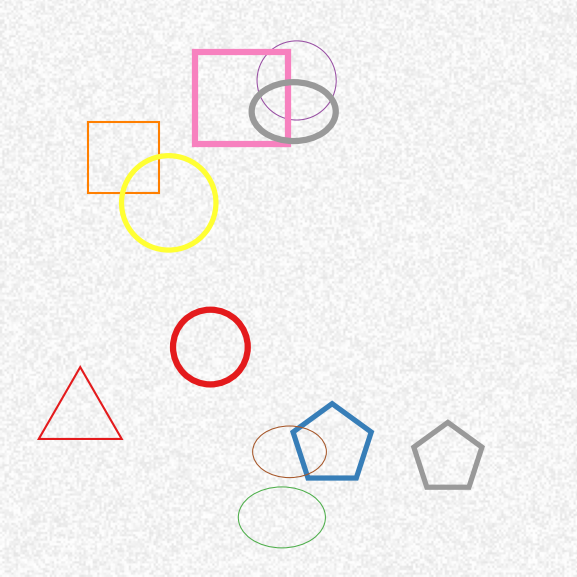[{"shape": "circle", "thickness": 3, "radius": 0.32, "center": [0.364, 0.398]}, {"shape": "triangle", "thickness": 1, "radius": 0.41, "center": [0.139, 0.281]}, {"shape": "pentagon", "thickness": 2.5, "radius": 0.36, "center": [0.575, 0.229]}, {"shape": "oval", "thickness": 0.5, "radius": 0.38, "center": [0.488, 0.103]}, {"shape": "circle", "thickness": 0.5, "radius": 0.34, "center": [0.514, 0.86]}, {"shape": "square", "thickness": 1, "radius": 0.31, "center": [0.213, 0.727]}, {"shape": "circle", "thickness": 2.5, "radius": 0.41, "center": [0.292, 0.648]}, {"shape": "oval", "thickness": 0.5, "radius": 0.32, "center": [0.501, 0.217]}, {"shape": "square", "thickness": 3, "radius": 0.4, "center": [0.418, 0.829]}, {"shape": "pentagon", "thickness": 2.5, "radius": 0.31, "center": [0.776, 0.206]}, {"shape": "oval", "thickness": 3, "radius": 0.36, "center": [0.509, 0.806]}]